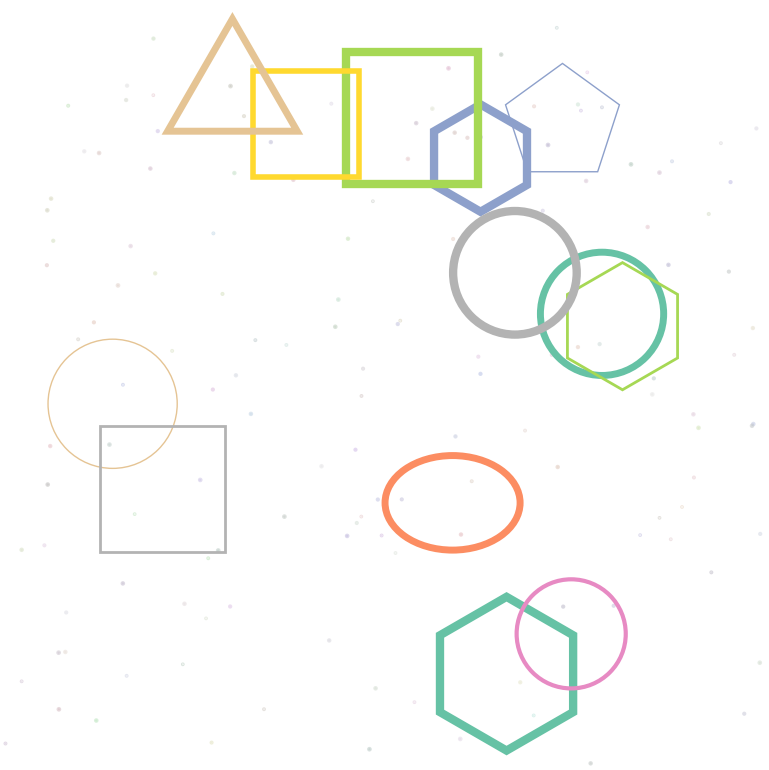[{"shape": "hexagon", "thickness": 3, "radius": 0.5, "center": [0.658, 0.125]}, {"shape": "circle", "thickness": 2.5, "radius": 0.4, "center": [0.782, 0.592]}, {"shape": "oval", "thickness": 2.5, "radius": 0.44, "center": [0.588, 0.347]}, {"shape": "hexagon", "thickness": 3, "radius": 0.35, "center": [0.624, 0.795]}, {"shape": "pentagon", "thickness": 0.5, "radius": 0.39, "center": [0.73, 0.84]}, {"shape": "circle", "thickness": 1.5, "radius": 0.35, "center": [0.742, 0.177]}, {"shape": "hexagon", "thickness": 1, "radius": 0.41, "center": [0.808, 0.576]}, {"shape": "square", "thickness": 3, "radius": 0.43, "center": [0.535, 0.847]}, {"shape": "square", "thickness": 2, "radius": 0.34, "center": [0.397, 0.839]}, {"shape": "triangle", "thickness": 2.5, "radius": 0.49, "center": [0.302, 0.878]}, {"shape": "circle", "thickness": 0.5, "radius": 0.42, "center": [0.146, 0.476]}, {"shape": "square", "thickness": 1, "radius": 0.41, "center": [0.211, 0.365]}, {"shape": "circle", "thickness": 3, "radius": 0.4, "center": [0.669, 0.646]}]